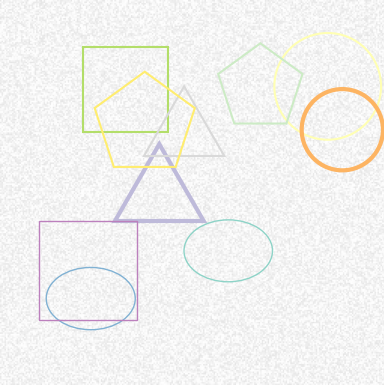[{"shape": "oval", "thickness": 1, "radius": 0.57, "center": [0.593, 0.349]}, {"shape": "circle", "thickness": 1.5, "radius": 0.69, "center": [0.851, 0.776]}, {"shape": "triangle", "thickness": 3, "radius": 0.67, "center": [0.414, 0.493]}, {"shape": "oval", "thickness": 1, "radius": 0.58, "center": [0.236, 0.224]}, {"shape": "circle", "thickness": 3, "radius": 0.53, "center": [0.889, 0.663]}, {"shape": "square", "thickness": 1.5, "radius": 0.55, "center": [0.325, 0.768]}, {"shape": "triangle", "thickness": 1.5, "radius": 0.6, "center": [0.478, 0.655]}, {"shape": "square", "thickness": 1, "radius": 0.64, "center": [0.229, 0.298]}, {"shape": "pentagon", "thickness": 1.5, "radius": 0.58, "center": [0.676, 0.772]}, {"shape": "pentagon", "thickness": 1.5, "radius": 0.68, "center": [0.376, 0.677]}]